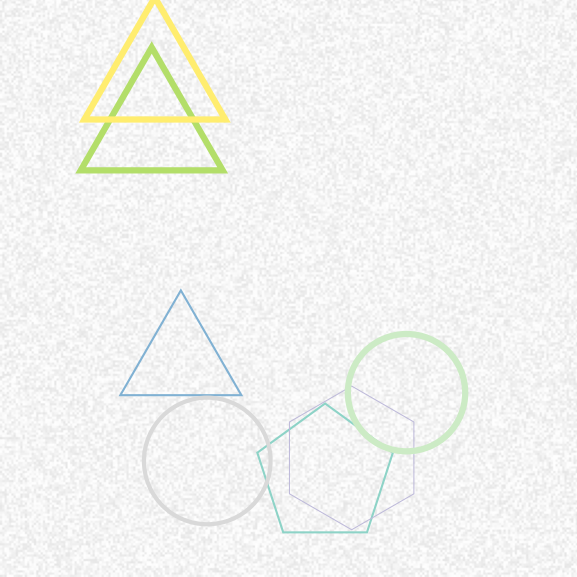[{"shape": "pentagon", "thickness": 1, "radius": 0.62, "center": [0.563, 0.177]}, {"shape": "hexagon", "thickness": 0.5, "radius": 0.62, "center": [0.609, 0.206]}, {"shape": "triangle", "thickness": 1, "radius": 0.6, "center": [0.313, 0.375]}, {"shape": "triangle", "thickness": 3, "radius": 0.71, "center": [0.263, 0.775]}, {"shape": "circle", "thickness": 2, "radius": 0.55, "center": [0.359, 0.201]}, {"shape": "circle", "thickness": 3, "radius": 0.51, "center": [0.704, 0.319]}, {"shape": "triangle", "thickness": 3, "radius": 0.71, "center": [0.268, 0.863]}]